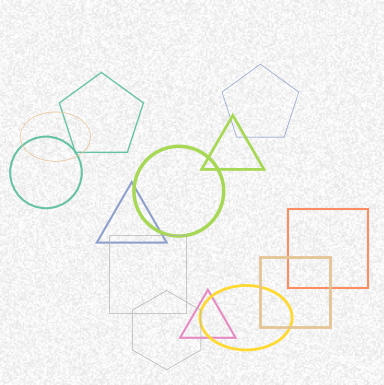[{"shape": "circle", "thickness": 1.5, "radius": 0.46, "center": [0.119, 0.552]}, {"shape": "pentagon", "thickness": 1, "radius": 0.57, "center": [0.263, 0.697]}, {"shape": "square", "thickness": 1.5, "radius": 0.52, "center": [0.853, 0.355]}, {"shape": "triangle", "thickness": 1.5, "radius": 0.52, "center": [0.342, 0.422]}, {"shape": "pentagon", "thickness": 0.5, "radius": 0.52, "center": [0.676, 0.728]}, {"shape": "triangle", "thickness": 1.5, "radius": 0.42, "center": [0.54, 0.164]}, {"shape": "triangle", "thickness": 2, "radius": 0.47, "center": [0.605, 0.607]}, {"shape": "circle", "thickness": 2.5, "radius": 0.58, "center": [0.464, 0.503]}, {"shape": "oval", "thickness": 2, "radius": 0.6, "center": [0.639, 0.175]}, {"shape": "oval", "thickness": 0.5, "radius": 0.46, "center": [0.144, 0.645]}, {"shape": "square", "thickness": 2, "radius": 0.45, "center": [0.765, 0.241]}, {"shape": "square", "thickness": 0.5, "radius": 0.5, "center": [0.383, 0.288]}, {"shape": "hexagon", "thickness": 0.5, "radius": 0.51, "center": [0.433, 0.143]}]